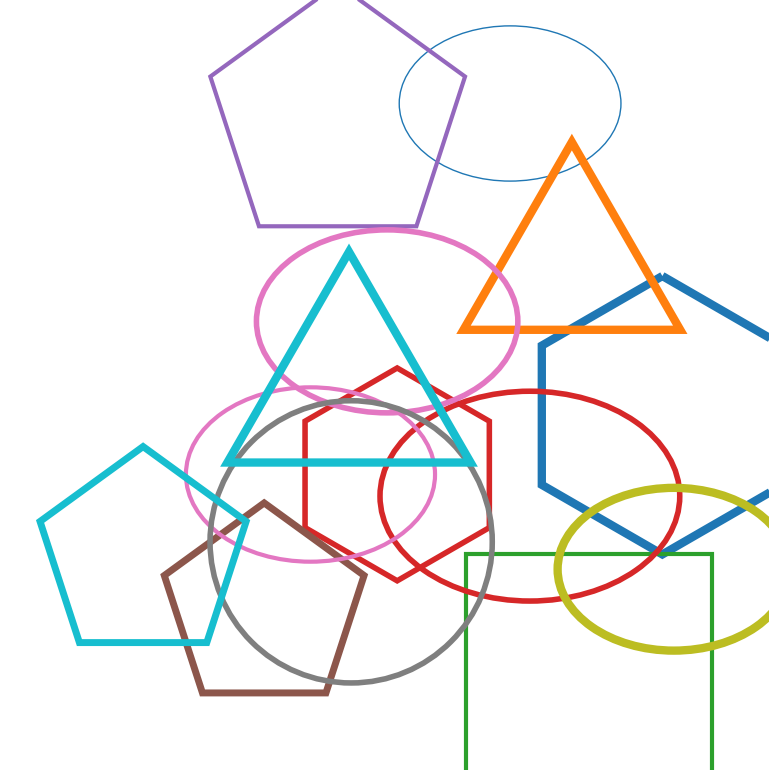[{"shape": "oval", "thickness": 0.5, "radius": 0.72, "center": [0.662, 0.866]}, {"shape": "hexagon", "thickness": 3, "radius": 0.9, "center": [0.86, 0.461]}, {"shape": "triangle", "thickness": 3, "radius": 0.81, "center": [0.743, 0.653]}, {"shape": "square", "thickness": 1.5, "radius": 0.8, "center": [0.765, 0.121]}, {"shape": "oval", "thickness": 2, "radius": 0.97, "center": [0.688, 0.356]}, {"shape": "hexagon", "thickness": 2, "radius": 0.69, "center": [0.516, 0.384]}, {"shape": "pentagon", "thickness": 1.5, "radius": 0.87, "center": [0.439, 0.847]}, {"shape": "pentagon", "thickness": 2.5, "radius": 0.68, "center": [0.343, 0.21]}, {"shape": "oval", "thickness": 2, "radius": 0.85, "center": [0.503, 0.583]}, {"shape": "oval", "thickness": 1.5, "radius": 0.81, "center": [0.403, 0.384]}, {"shape": "circle", "thickness": 2, "radius": 0.92, "center": [0.456, 0.296]}, {"shape": "oval", "thickness": 3, "radius": 0.75, "center": [0.875, 0.261]}, {"shape": "triangle", "thickness": 3, "radius": 0.91, "center": [0.453, 0.491]}, {"shape": "pentagon", "thickness": 2.5, "radius": 0.7, "center": [0.186, 0.279]}]